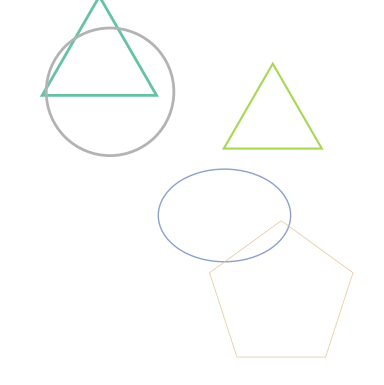[{"shape": "triangle", "thickness": 2, "radius": 0.86, "center": [0.258, 0.838]}, {"shape": "oval", "thickness": 1, "radius": 0.86, "center": [0.583, 0.44]}, {"shape": "triangle", "thickness": 1.5, "radius": 0.74, "center": [0.709, 0.688]}, {"shape": "pentagon", "thickness": 0.5, "radius": 0.98, "center": [0.731, 0.231]}, {"shape": "circle", "thickness": 2, "radius": 0.83, "center": [0.286, 0.762]}]